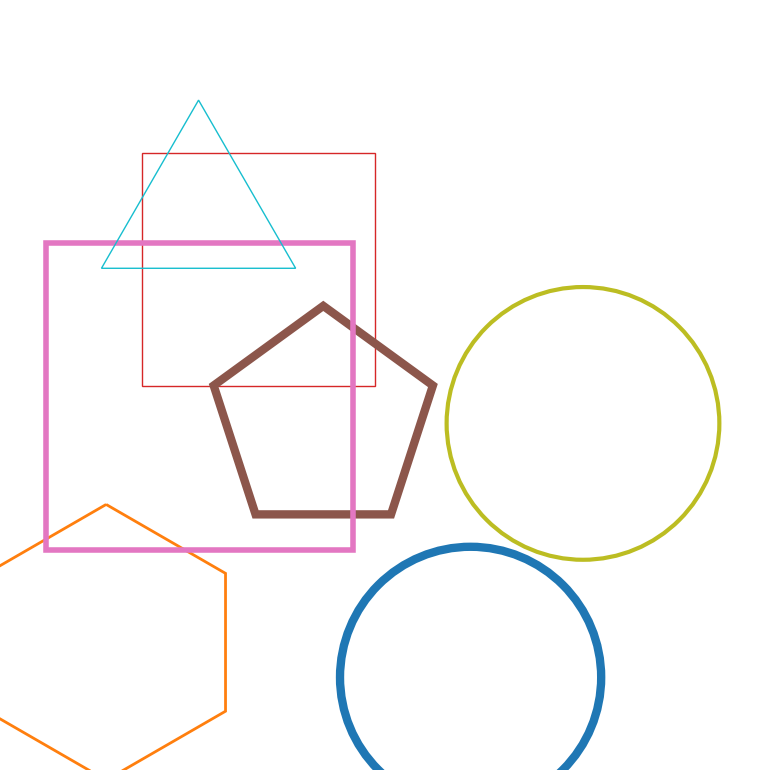[{"shape": "circle", "thickness": 3, "radius": 0.85, "center": [0.611, 0.12]}, {"shape": "hexagon", "thickness": 1, "radius": 0.9, "center": [0.138, 0.166]}, {"shape": "square", "thickness": 0.5, "radius": 0.76, "center": [0.336, 0.65]}, {"shape": "pentagon", "thickness": 3, "radius": 0.75, "center": [0.42, 0.453]}, {"shape": "square", "thickness": 2, "radius": 1.0, "center": [0.259, 0.485]}, {"shape": "circle", "thickness": 1.5, "radius": 0.89, "center": [0.757, 0.45]}, {"shape": "triangle", "thickness": 0.5, "radius": 0.73, "center": [0.258, 0.724]}]